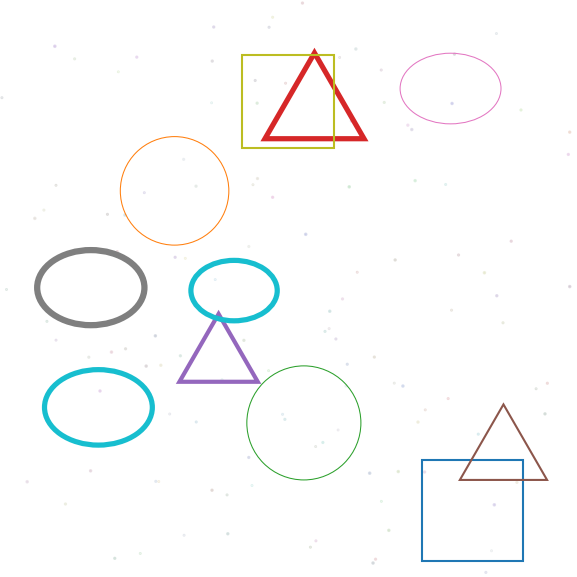[{"shape": "square", "thickness": 1, "radius": 0.44, "center": [0.819, 0.115]}, {"shape": "circle", "thickness": 0.5, "radius": 0.47, "center": [0.302, 0.669]}, {"shape": "circle", "thickness": 0.5, "radius": 0.49, "center": [0.526, 0.267]}, {"shape": "triangle", "thickness": 2.5, "radius": 0.5, "center": [0.545, 0.808]}, {"shape": "triangle", "thickness": 2, "radius": 0.39, "center": [0.379, 0.377]}, {"shape": "triangle", "thickness": 1, "radius": 0.44, "center": [0.872, 0.212]}, {"shape": "oval", "thickness": 0.5, "radius": 0.44, "center": [0.78, 0.846]}, {"shape": "oval", "thickness": 3, "radius": 0.46, "center": [0.157, 0.501]}, {"shape": "square", "thickness": 1, "radius": 0.4, "center": [0.499, 0.824]}, {"shape": "oval", "thickness": 2.5, "radius": 0.37, "center": [0.405, 0.496]}, {"shape": "oval", "thickness": 2.5, "radius": 0.47, "center": [0.17, 0.294]}]